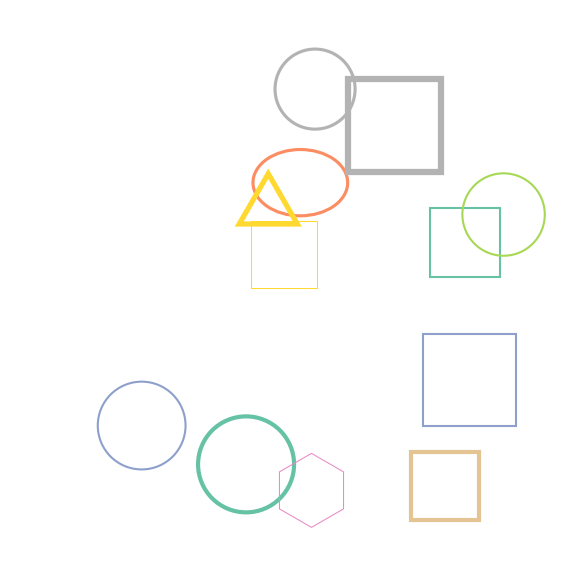[{"shape": "circle", "thickness": 2, "radius": 0.42, "center": [0.426, 0.195]}, {"shape": "square", "thickness": 1, "radius": 0.3, "center": [0.805, 0.579]}, {"shape": "oval", "thickness": 1.5, "radius": 0.41, "center": [0.52, 0.683]}, {"shape": "square", "thickness": 1, "radius": 0.4, "center": [0.813, 0.341]}, {"shape": "circle", "thickness": 1, "radius": 0.38, "center": [0.245, 0.262]}, {"shape": "hexagon", "thickness": 0.5, "radius": 0.32, "center": [0.539, 0.15]}, {"shape": "circle", "thickness": 1, "radius": 0.36, "center": [0.872, 0.628]}, {"shape": "triangle", "thickness": 2.5, "radius": 0.29, "center": [0.465, 0.64]}, {"shape": "square", "thickness": 0.5, "radius": 0.29, "center": [0.491, 0.559]}, {"shape": "square", "thickness": 2, "radius": 0.29, "center": [0.771, 0.158]}, {"shape": "circle", "thickness": 1.5, "radius": 0.35, "center": [0.546, 0.845]}, {"shape": "square", "thickness": 3, "radius": 0.4, "center": [0.683, 0.782]}]